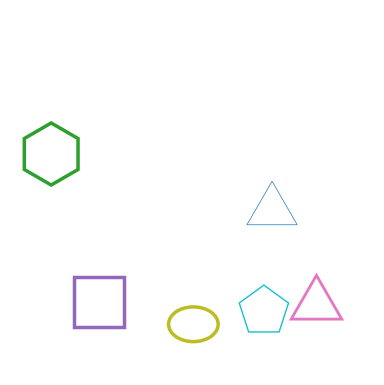[{"shape": "triangle", "thickness": 0.5, "radius": 0.38, "center": [0.707, 0.454]}, {"shape": "hexagon", "thickness": 2.5, "radius": 0.4, "center": [0.133, 0.6]}, {"shape": "square", "thickness": 2.5, "radius": 0.32, "center": [0.258, 0.216]}, {"shape": "triangle", "thickness": 2, "radius": 0.38, "center": [0.822, 0.209]}, {"shape": "oval", "thickness": 2.5, "radius": 0.32, "center": [0.502, 0.158]}, {"shape": "pentagon", "thickness": 1, "radius": 0.34, "center": [0.685, 0.192]}]